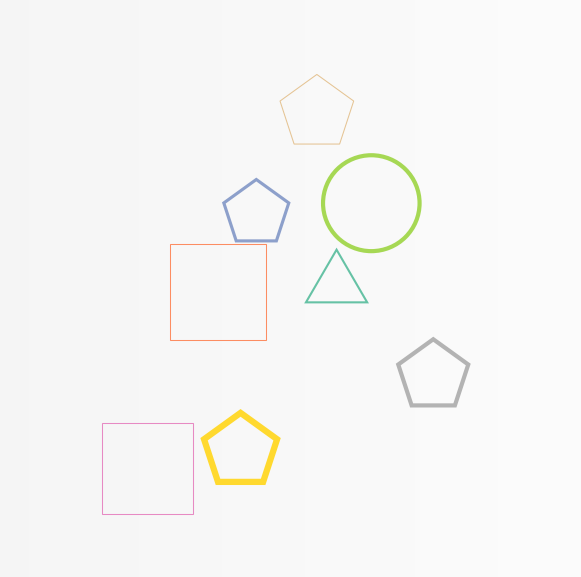[{"shape": "triangle", "thickness": 1, "radius": 0.3, "center": [0.579, 0.506]}, {"shape": "square", "thickness": 0.5, "radius": 0.41, "center": [0.375, 0.494]}, {"shape": "pentagon", "thickness": 1.5, "radius": 0.29, "center": [0.441, 0.63]}, {"shape": "square", "thickness": 0.5, "radius": 0.39, "center": [0.254, 0.189]}, {"shape": "circle", "thickness": 2, "radius": 0.42, "center": [0.639, 0.647]}, {"shape": "pentagon", "thickness": 3, "radius": 0.33, "center": [0.414, 0.218]}, {"shape": "pentagon", "thickness": 0.5, "radius": 0.33, "center": [0.545, 0.804]}, {"shape": "pentagon", "thickness": 2, "radius": 0.32, "center": [0.745, 0.348]}]